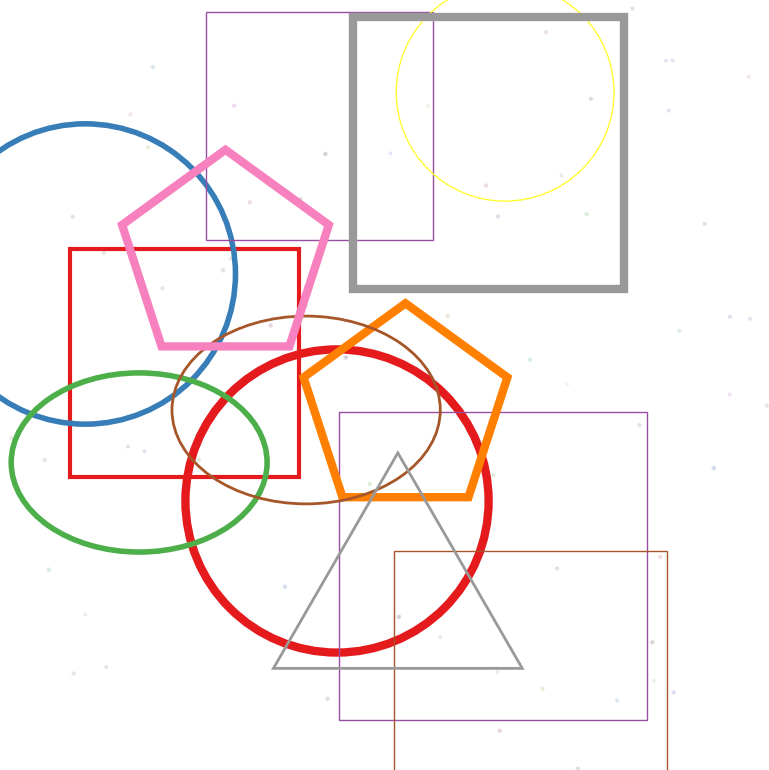[{"shape": "square", "thickness": 1.5, "radius": 0.74, "center": [0.24, 0.528]}, {"shape": "circle", "thickness": 3, "radius": 0.98, "center": [0.438, 0.349]}, {"shape": "circle", "thickness": 2, "radius": 0.98, "center": [0.111, 0.644]}, {"shape": "oval", "thickness": 2, "radius": 0.83, "center": [0.181, 0.399]}, {"shape": "square", "thickness": 0.5, "radius": 0.74, "center": [0.415, 0.836]}, {"shape": "square", "thickness": 0.5, "radius": 1.0, "center": [0.64, 0.265]}, {"shape": "pentagon", "thickness": 3, "radius": 0.7, "center": [0.527, 0.467]}, {"shape": "circle", "thickness": 0.5, "radius": 0.71, "center": [0.656, 0.88]}, {"shape": "square", "thickness": 0.5, "radius": 0.89, "center": [0.689, 0.106]}, {"shape": "oval", "thickness": 1, "radius": 0.87, "center": [0.398, 0.468]}, {"shape": "pentagon", "thickness": 3, "radius": 0.71, "center": [0.293, 0.664]}, {"shape": "triangle", "thickness": 1, "radius": 0.93, "center": [0.517, 0.225]}, {"shape": "square", "thickness": 3, "radius": 0.88, "center": [0.634, 0.801]}]